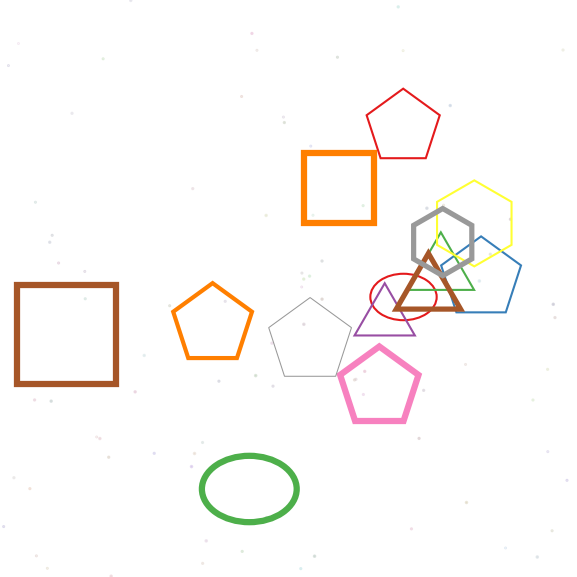[{"shape": "oval", "thickness": 1, "radius": 0.29, "center": [0.699, 0.485]}, {"shape": "pentagon", "thickness": 1, "radius": 0.33, "center": [0.698, 0.779]}, {"shape": "pentagon", "thickness": 1, "radius": 0.36, "center": [0.833, 0.517]}, {"shape": "triangle", "thickness": 1, "radius": 0.33, "center": [0.763, 0.53]}, {"shape": "oval", "thickness": 3, "radius": 0.41, "center": [0.432, 0.152]}, {"shape": "triangle", "thickness": 1, "radius": 0.3, "center": [0.666, 0.448]}, {"shape": "square", "thickness": 3, "radius": 0.3, "center": [0.587, 0.674]}, {"shape": "pentagon", "thickness": 2, "radius": 0.36, "center": [0.368, 0.437]}, {"shape": "hexagon", "thickness": 1, "radius": 0.37, "center": [0.821, 0.612]}, {"shape": "square", "thickness": 3, "radius": 0.43, "center": [0.115, 0.42]}, {"shape": "triangle", "thickness": 2.5, "radius": 0.32, "center": [0.742, 0.496]}, {"shape": "pentagon", "thickness": 3, "radius": 0.36, "center": [0.657, 0.328]}, {"shape": "hexagon", "thickness": 2.5, "radius": 0.29, "center": [0.767, 0.58]}, {"shape": "pentagon", "thickness": 0.5, "radius": 0.38, "center": [0.537, 0.409]}]